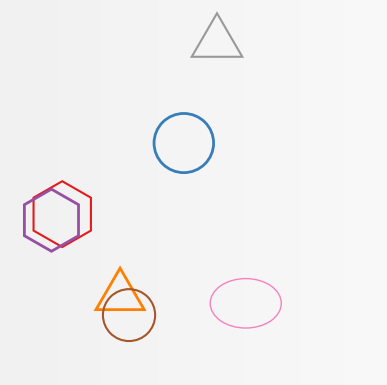[{"shape": "hexagon", "thickness": 1.5, "radius": 0.43, "center": [0.161, 0.444]}, {"shape": "circle", "thickness": 2, "radius": 0.38, "center": [0.474, 0.628]}, {"shape": "hexagon", "thickness": 2, "radius": 0.4, "center": [0.133, 0.428]}, {"shape": "triangle", "thickness": 2, "radius": 0.36, "center": [0.31, 0.232]}, {"shape": "circle", "thickness": 1.5, "radius": 0.34, "center": [0.333, 0.182]}, {"shape": "oval", "thickness": 1, "radius": 0.46, "center": [0.634, 0.212]}, {"shape": "triangle", "thickness": 1.5, "radius": 0.38, "center": [0.56, 0.89]}]